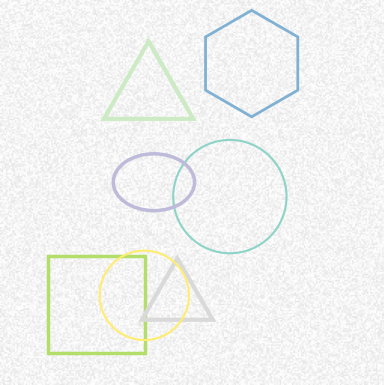[{"shape": "circle", "thickness": 1.5, "radius": 0.74, "center": [0.597, 0.489]}, {"shape": "oval", "thickness": 2.5, "radius": 0.53, "center": [0.4, 0.527]}, {"shape": "hexagon", "thickness": 2, "radius": 0.69, "center": [0.654, 0.835]}, {"shape": "square", "thickness": 2.5, "radius": 0.63, "center": [0.25, 0.209]}, {"shape": "triangle", "thickness": 3, "radius": 0.53, "center": [0.461, 0.223]}, {"shape": "triangle", "thickness": 3, "radius": 0.67, "center": [0.386, 0.758]}, {"shape": "circle", "thickness": 1.5, "radius": 0.58, "center": [0.375, 0.233]}]